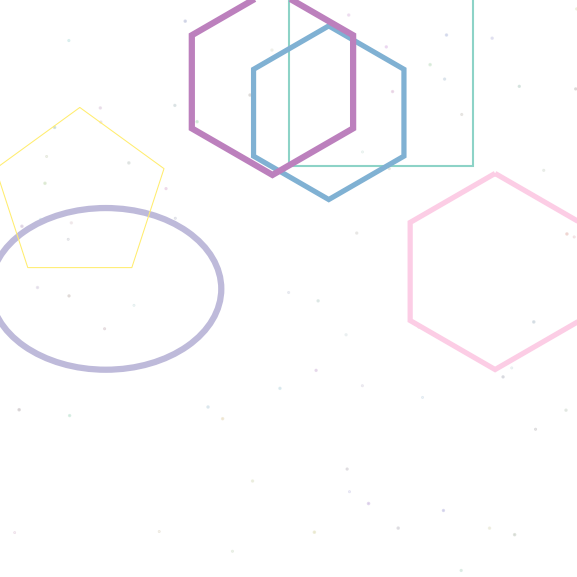[{"shape": "square", "thickness": 1, "radius": 0.8, "center": [0.661, 0.87]}, {"shape": "oval", "thickness": 3, "radius": 1.0, "center": [0.183, 0.499]}, {"shape": "hexagon", "thickness": 2.5, "radius": 0.75, "center": [0.569, 0.804]}, {"shape": "hexagon", "thickness": 2.5, "radius": 0.85, "center": [0.857, 0.529]}, {"shape": "hexagon", "thickness": 3, "radius": 0.81, "center": [0.472, 0.857]}, {"shape": "pentagon", "thickness": 0.5, "radius": 0.77, "center": [0.138, 0.66]}]